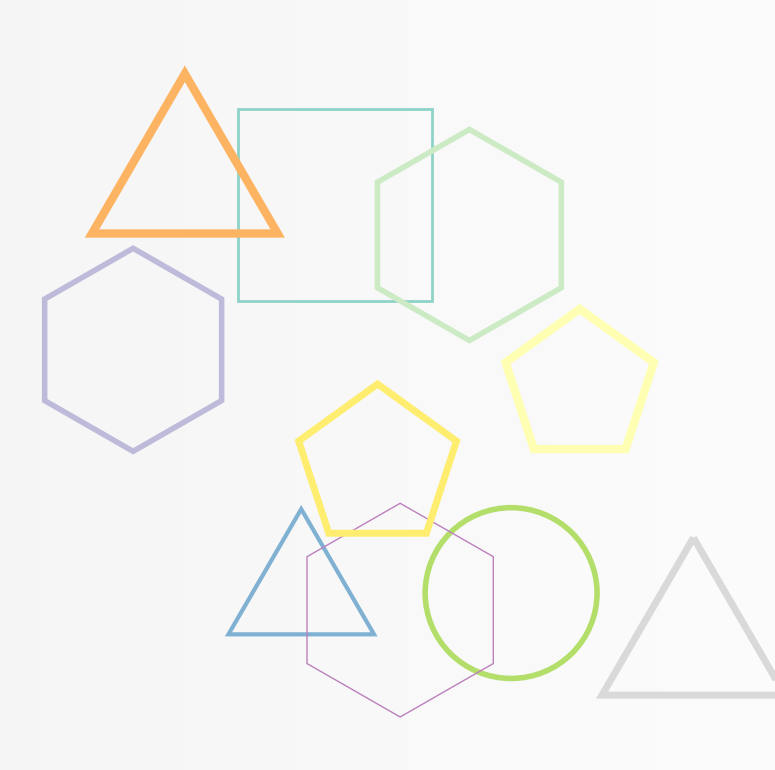[{"shape": "square", "thickness": 1, "radius": 0.63, "center": [0.432, 0.734]}, {"shape": "pentagon", "thickness": 3, "radius": 0.5, "center": [0.748, 0.498]}, {"shape": "hexagon", "thickness": 2, "radius": 0.66, "center": [0.172, 0.546]}, {"shape": "triangle", "thickness": 1.5, "radius": 0.54, "center": [0.389, 0.23]}, {"shape": "triangle", "thickness": 3, "radius": 0.69, "center": [0.238, 0.766]}, {"shape": "circle", "thickness": 2, "radius": 0.55, "center": [0.659, 0.23]}, {"shape": "triangle", "thickness": 2.5, "radius": 0.68, "center": [0.895, 0.165]}, {"shape": "hexagon", "thickness": 0.5, "radius": 0.69, "center": [0.516, 0.208]}, {"shape": "hexagon", "thickness": 2, "radius": 0.69, "center": [0.606, 0.695]}, {"shape": "pentagon", "thickness": 2.5, "radius": 0.54, "center": [0.487, 0.394]}]